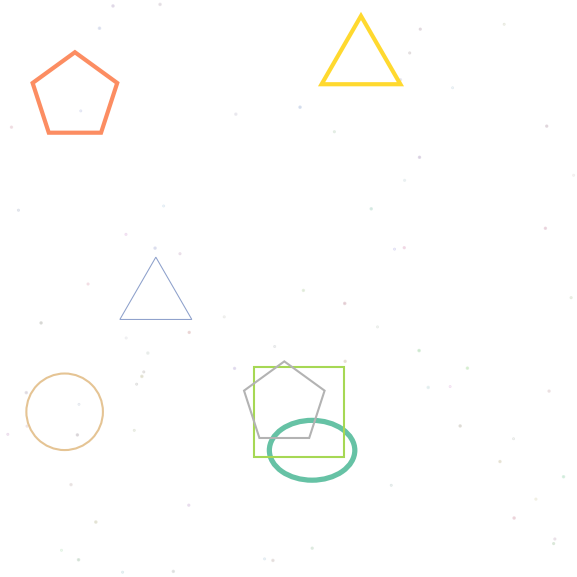[{"shape": "oval", "thickness": 2.5, "radius": 0.37, "center": [0.54, 0.219]}, {"shape": "pentagon", "thickness": 2, "radius": 0.39, "center": [0.13, 0.832]}, {"shape": "triangle", "thickness": 0.5, "radius": 0.36, "center": [0.27, 0.482]}, {"shape": "square", "thickness": 1, "radius": 0.39, "center": [0.518, 0.286]}, {"shape": "triangle", "thickness": 2, "radius": 0.39, "center": [0.625, 0.893]}, {"shape": "circle", "thickness": 1, "radius": 0.33, "center": [0.112, 0.286]}, {"shape": "pentagon", "thickness": 1, "radius": 0.37, "center": [0.492, 0.3]}]